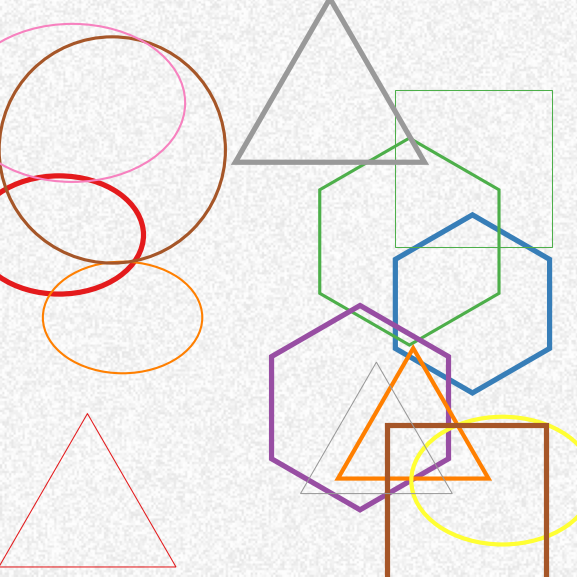[{"shape": "triangle", "thickness": 0.5, "radius": 0.89, "center": [0.151, 0.106]}, {"shape": "oval", "thickness": 2.5, "radius": 0.73, "center": [0.102, 0.592]}, {"shape": "hexagon", "thickness": 2.5, "radius": 0.77, "center": [0.818, 0.473]}, {"shape": "hexagon", "thickness": 1.5, "radius": 0.9, "center": [0.709, 0.581]}, {"shape": "square", "thickness": 0.5, "radius": 0.68, "center": [0.82, 0.707]}, {"shape": "hexagon", "thickness": 2.5, "radius": 0.88, "center": [0.623, 0.293]}, {"shape": "oval", "thickness": 1, "radius": 0.69, "center": [0.212, 0.449]}, {"shape": "triangle", "thickness": 2, "radius": 0.75, "center": [0.716, 0.246]}, {"shape": "oval", "thickness": 2, "radius": 0.79, "center": [0.87, 0.167]}, {"shape": "square", "thickness": 2.5, "radius": 0.69, "center": [0.808, 0.126]}, {"shape": "circle", "thickness": 1.5, "radius": 0.98, "center": [0.194, 0.739]}, {"shape": "oval", "thickness": 1, "radius": 0.98, "center": [0.125, 0.821]}, {"shape": "triangle", "thickness": 2.5, "radius": 0.95, "center": [0.571, 0.813]}, {"shape": "triangle", "thickness": 0.5, "radius": 0.76, "center": [0.652, 0.22]}]